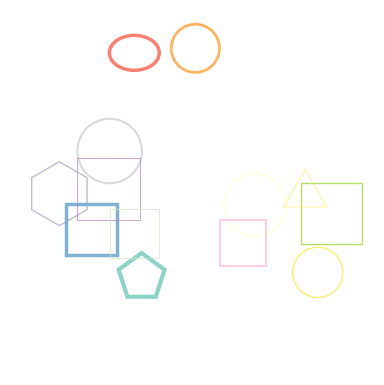[{"shape": "pentagon", "thickness": 3, "radius": 0.31, "center": [0.368, 0.28]}, {"shape": "circle", "thickness": 0.5, "radius": 0.4, "center": [0.662, 0.468]}, {"shape": "hexagon", "thickness": 1, "radius": 0.42, "center": [0.154, 0.497]}, {"shape": "oval", "thickness": 2.5, "radius": 0.32, "center": [0.349, 0.863]}, {"shape": "square", "thickness": 2.5, "radius": 0.33, "center": [0.237, 0.404]}, {"shape": "circle", "thickness": 2, "radius": 0.31, "center": [0.507, 0.874]}, {"shape": "square", "thickness": 1, "radius": 0.39, "center": [0.861, 0.445]}, {"shape": "square", "thickness": 1.5, "radius": 0.3, "center": [0.632, 0.368]}, {"shape": "circle", "thickness": 1.5, "radius": 0.42, "center": [0.285, 0.608]}, {"shape": "square", "thickness": 0.5, "radius": 0.4, "center": [0.282, 0.51]}, {"shape": "square", "thickness": 0.5, "radius": 0.32, "center": [0.349, 0.393]}, {"shape": "triangle", "thickness": 0.5, "radius": 0.32, "center": [0.792, 0.495]}, {"shape": "circle", "thickness": 1, "radius": 0.33, "center": [0.825, 0.293]}]